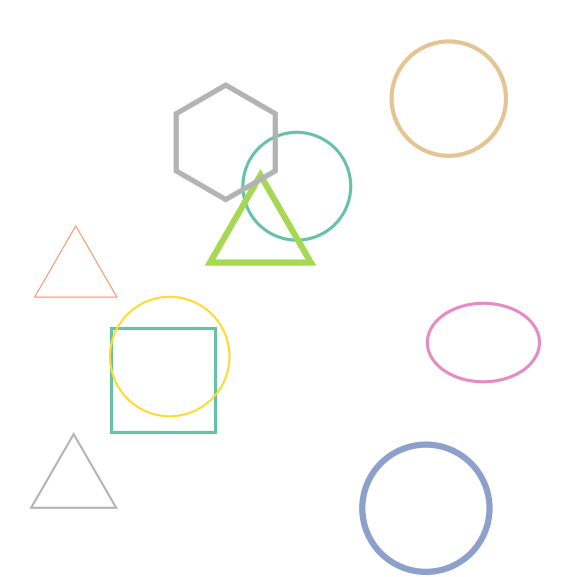[{"shape": "circle", "thickness": 1.5, "radius": 0.47, "center": [0.514, 0.677]}, {"shape": "square", "thickness": 1.5, "radius": 0.45, "center": [0.282, 0.341]}, {"shape": "triangle", "thickness": 0.5, "radius": 0.41, "center": [0.131, 0.526]}, {"shape": "circle", "thickness": 3, "radius": 0.55, "center": [0.737, 0.119]}, {"shape": "oval", "thickness": 1.5, "radius": 0.49, "center": [0.837, 0.406]}, {"shape": "triangle", "thickness": 3, "radius": 0.5, "center": [0.451, 0.595]}, {"shape": "circle", "thickness": 1, "radius": 0.52, "center": [0.294, 0.382]}, {"shape": "circle", "thickness": 2, "radius": 0.5, "center": [0.777, 0.828]}, {"shape": "hexagon", "thickness": 2.5, "radius": 0.5, "center": [0.391, 0.753]}, {"shape": "triangle", "thickness": 1, "radius": 0.43, "center": [0.128, 0.162]}]